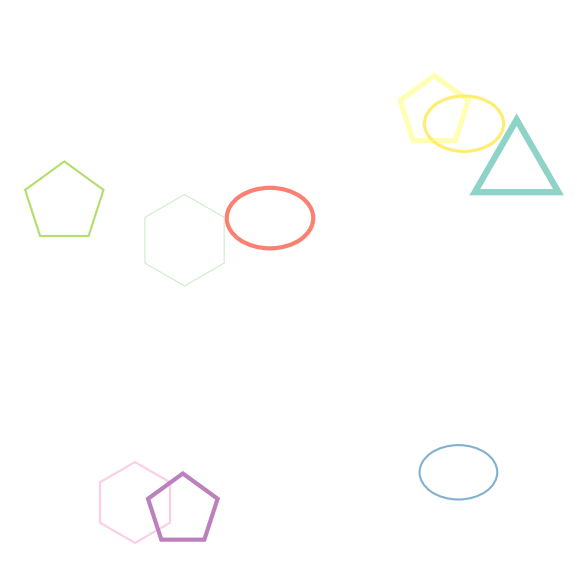[{"shape": "triangle", "thickness": 3, "radius": 0.42, "center": [0.895, 0.708]}, {"shape": "pentagon", "thickness": 2.5, "radius": 0.31, "center": [0.752, 0.806]}, {"shape": "oval", "thickness": 2, "radius": 0.37, "center": [0.468, 0.621]}, {"shape": "oval", "thickness": 1, "radius": 0.34, "center": [0.794, 0.181]}, {"shape": "pentagon", "thickness": 1, "radius": 0.36, "center": [0.111, 0.648]}, {"shape": "hexagon", "thickness": 1, "radius": 0.35, "center": [0.234, 0.129]}, {"shape": "pentagon", "thickness": 2, "radius": 0.32, "center": [0.317, 0.116]}, {"shape": "hexagon", "thickness": 0.5, "radius": 0.4, "center": [0.32, 0.583]}, {"shape": "oval", "thickness": 1.5, "radius": 0.34, "center": [0.804, 0.785]}]